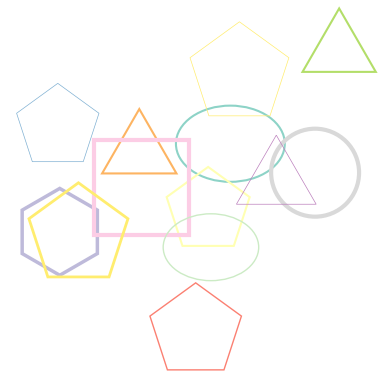[{"shape": "oval", "thickness": 1.5, "radius": 0.71, "center": [0.598, 0.627]}, {"shape": "pentagon", "thickness": 1.5, "radius": 0.57, "center": [0.541, 0.453]}, {"shape": "hexagon", "thickness": 2.5, "radius": 0.56, "center": [0.155, 0.398]}, {"shape": "pentagon", "thickness": 1, "radius": 0.62, "center": [0.508, 0.14]}, {"shape": "pentagon", "thickness": 0.5, "radius": 0.56, "center": [0.15, 0.671]}, {"shape": "triangle", "thickness": 1.5, "radius": 0.56, "center": [0.362, 0.605]}, {"shape": "triangle", "thickness": 1.5, "radius": 0.55, "center": [0.881, 0.868]}, {"shape": "square", "thickness": 3, "radius": 0.62, "center": [0.367, 0.513]}, {"shape": "circle", "thickness": 3, "radius": 0.57, "center": [0.818, 0.551]}, {"shape": "triangle", "thickness": 0.5, "radius": 0.6, "center": [0.718, 0.529]}, {"shape": "oval", "thickness": 1, "radius": 0.62, "center": [0.548, 0.358]}, {"shape": "pentagon", "thickness": 2, "radius": 0.68, "center": [0.204, 0.39]}, {"shape": "pentagon", "thickness": 0.5, "radius": 0.68, "center": [0.622, 0.808]}]